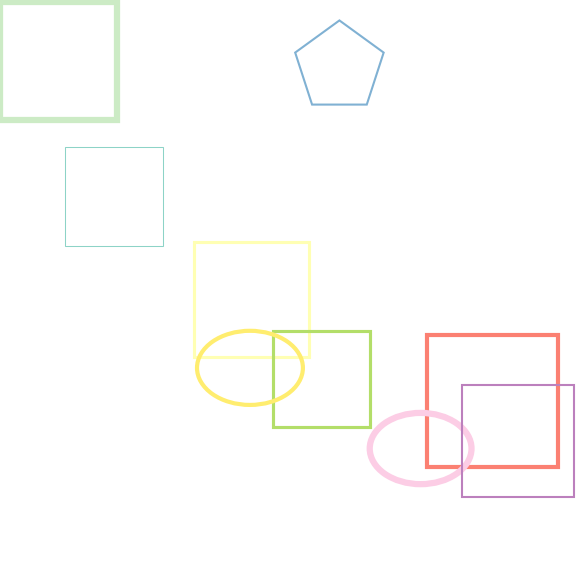[{"shape": "square", "thickness": 0.5, "radius": 0.43, "center": [0.198, 0.659]}, {"shape": "square", "thickness": 1.5, "radius": 0.5, "center": [0.435, 0.48]}, {"shape": "square", "thickness": 2, "radius": 0.57, "center": [0.853, 0.305]}, {"shape": "pentagon", "thickness": 1, "radius": 0.4, "center": [0.588, 0.883]}, {"shape": "square", "thickness": 1.5, "radius": 0.42, "center": [0.557, 0.343]}, {"shape": "oval", "thickness": 3, "radius": 0.44, "center": [0.728, 0.222]}, {"shape": "square", "thickness": 1, "radius": 0.49, "center": [0.897, 0.236]}, {"shape": "square", "thickness": 3, "radius": 0.51, "center": [0.102, 0.894]}, {"shape": "oval", "thickness": 2, "radius": 0.46, "center": [0.433, 0.362]}]